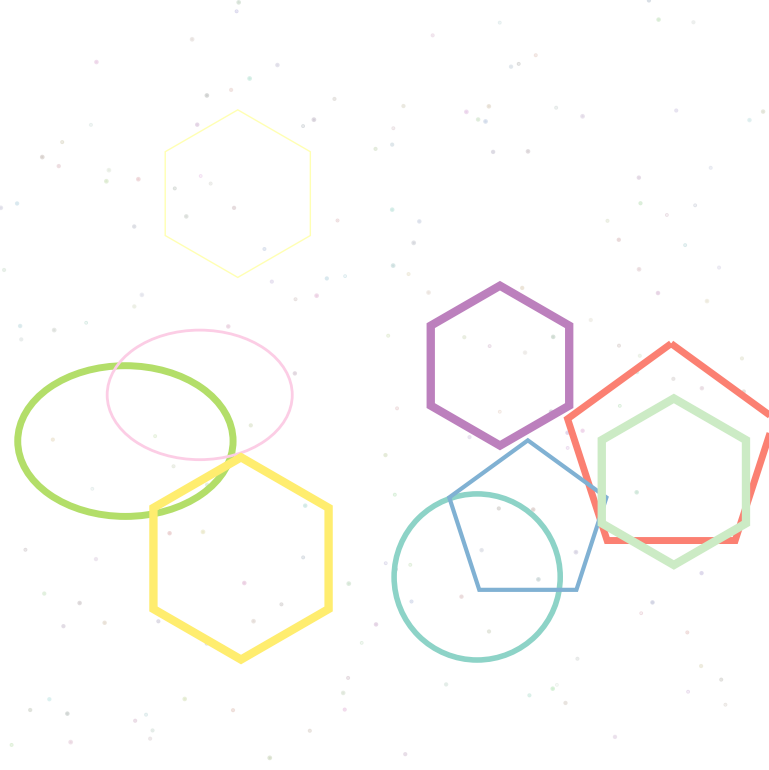[{"shape": "circle", "thickness": 2, "radius": 0.54, "center": [0.62, 0.251]}, {"shape": "hexagon", "thickness": 0.5, "radius": 0.54, "center": [0.309, 0.749]}, {"shape": "pentagon", "thickness": 2.5, "radius": 0.71, "center": [0.872, 0.412]}, {"shape": "pentagon", "thickness": 1.5, "radius": 0.54, "center": [0.686, 0.321]}, {"shape": "oval", "thickness": 2.5, "radius": 0.7, "center": [0.163, 0.427]}, {"shape": "oval", "thickness": 1, "radius": 0.6, "center": [0.259, 0.487]}, {"shape": "hexagon", "thickness": 3, "radius": 0.52, "center": [0.649, 0.525]}, {"shape": "hexagon", "thickness": 3, "radius": 0.54, "center": [0.875, 0.374]}, {"shape": "hexagon", "thickness": 3, "radius": 0.66, "center": [0.313, 0.275]}]